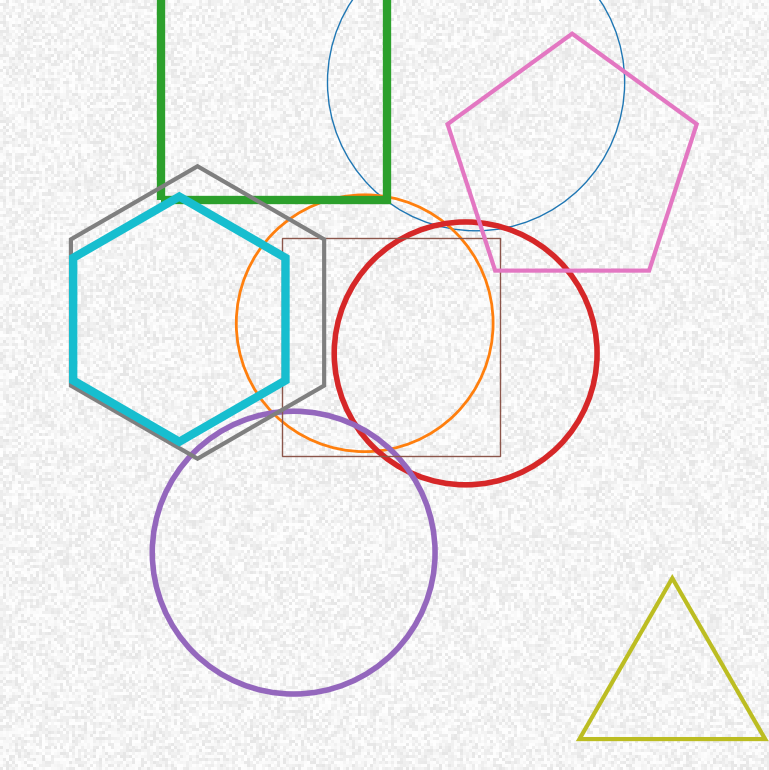[{"shape": "circle", "thickness": 0.5, "radius": 0.96, "center": [0.618, 0.893]}, {"shape": "circle", "thickness": 1, "radius": 0.83, "center": [0.474, 0.58]}, {"shape": "square", "thickness": 3, "radius": 0.73, "center": [0.356, 0.886]}, {"shape": "circle", "thickness": 2, "radius": 0.85, "center": [0.605, 0.541]}, {"shape": "circle", "thickness": 2, "radius": 0.92, "center": [0.381, 0.282]}, {"shape": "square", "thickness": 0.5, "radius": 0.71, "center": [0.507, 0.55]}, {"shape": "pentagon", "thickness": 1.5, "radius": 0.85, "center": [0.743, 0.786]}, {"shape": "hexagon", "thickness": 1.5, "radius": 0.95, "center": [0.257, 0.594]}, {"shape": "triangle", "thickness": 1.5, "radius": 0.7, "center": [0.873, 0.11]}, {"shape": "hexagon", "thickness": 3, "radius": 0.8, "center": [0.233, 0.586]}]